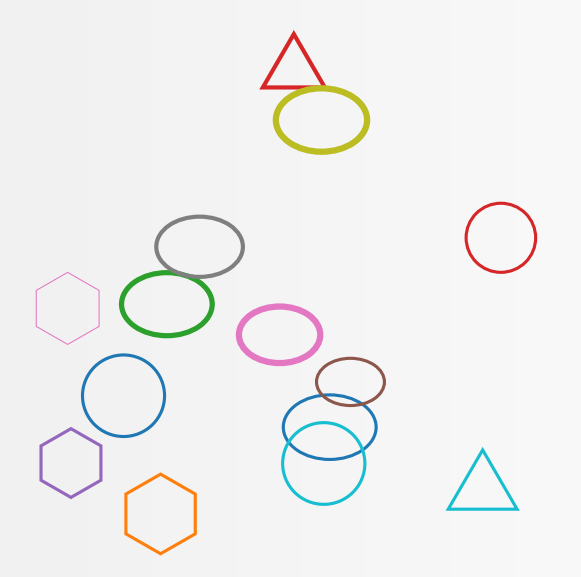[{"shape": "oval", "thickness": 1.5, "radius": 0.4, "center": [0.567, 0.259]}, {"shape": "circle", "thickness": 1.5, "radius": 0.35, "center": [0.213, 0.314]}, {"shape": "hexagon", "thickness": 1.5, "radius": 0.34, "center": [0.276, 0.109]}, {"shape": "oval", "thickness": 2.5, "radius": 0.39, "center": [0.287, 0.472]}, {"shape": "circle", "thickness": 1.5, "radius": 0.3, "center": [0.862, 0.587]}, {"shape": "triangle", "thickness": 2, "radius": 0.31, "center": [0.506, 0.879]}, {"shape": "hexagon", "thickness": 1.5, "radius": 0.3, "center": [0.122, 0.197]}, {"shape": "oval", "thickness": 1.5, "radius": 0.29, "center": [0.603, 0.338]}, {"shape": "hexagon", "thickness": 0.5, "radius": 0.31, "center": [0.116, 0.465]}, {"shape": "oval", "thickness": 3, "radius": 0.35, "center": [0.481, 0.419]}, {"shape": "oval", "thickness": 2, "radius": 0.37, "center": [0.343, 0.572]}, {"shape": "oval", "thickness": 3, "radius": 0.39, "center": [0.553, 0.791]}, {"shape": "circle", "thickness": 1.5, "radius": 0.35, "center": [0.557, 0.197]}, {"shape": "triangle", "thickness": 1.5, "radius": 0.34, "center": [0.83, 0.152]}]